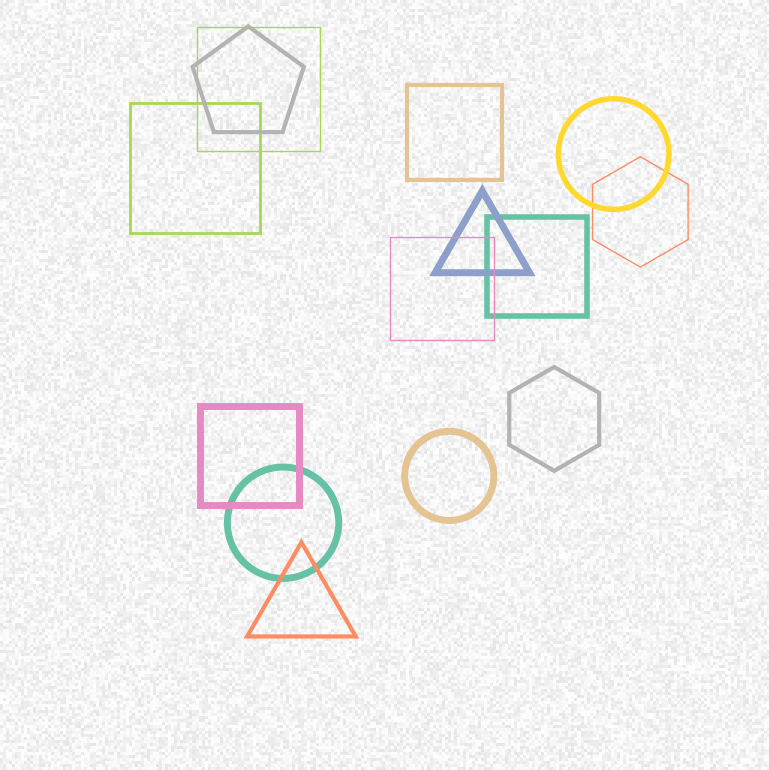[{"shape": "square", "thickness": 2, "radius": 0.32, "center": [0.697, 0.654]}, {"shape": "circle", "thickness": 2.5, "radius": 0.36, "center": [0.368, 0.321]}, {"shape": "triangle", "thickness": 1.5, "radius": 0.41, "center": [0.391, 0.214]}, {"shape": "hexagon", "thickness": 0.5, "radius": 0.36, "center": [0.832, 0.725]}, {"shape": "triangle", "thickness": 2.5, "radius": 0.35, "center": [0.626, 0.681]}, {"shape": "square", "thickness": 2.5, "radius": 0.32, "center": [0.324, 0.408]}, {"shape": "square", "thickness": 0.5, "radius": 0.34, "center": [0.574, 0.625]}, {"shape": "square", "thickness": 1, "radius": 0.42, "center": [0.253, 0.781]}, {"shape": "square", "thickness": 0.5, "radius": 0.4, "center": [0.336, 0.884]}, {"shape": "circle", "thickness": 2, "radius": 0.36, "center": [0.797, 0.8]}, {"shape": "square", "thickness": 1.5, "radius": 0.31, "center": [0.59, 0.828]}, {"shape": "circle", "thickness": 2.5, "radius": 0.29, "center": [0.583, 0.382]}, {"shape": "pentagon", "thickness": 1.5, "radius": 0.38, "center": [0.322, 0.89]}, {"shape": "hexagon", "thickness": 1.5, "radius": 0.34, "center": [0.72, 0.456]}]